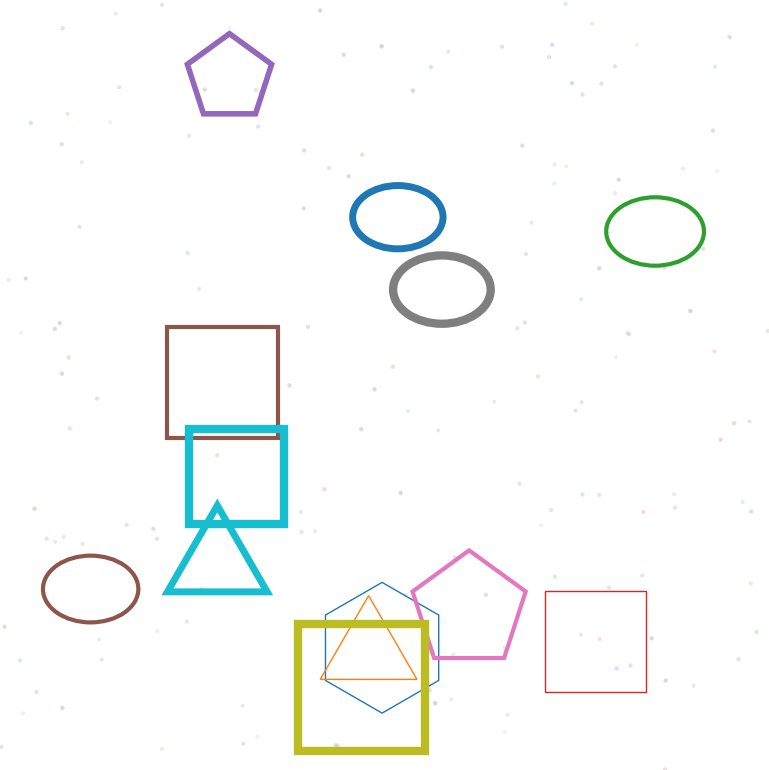[{"shape": "oval", "thickness": 2.5, "radius": 0.29, "center": [0.517, 0.718]}, {"shape": "hexagon", "thickness": 0.5, "radius": 0.42, "center": [0.496, 0.159]}, {"shape": "triangle", "thickness": 0.5, "radius": 0.36, "center": [0.479, 0.154]}, {"shape": "oval", "thickness": 1.5, "radius": 0.32, "center": [0.851, 0.699]}, {"shape": "square", "thickness": 0.5, "radius": 0.33, "center": [0.773, 0.167]}, {"shape": "pentagon", "thickness": 2, "radius": 0.29, "center": [0.298, 0.899]}, {"shape": "oval", "thickness": 1.5, "radius": 0.31, "center": [0.118, 0.235]}, {"shape": "square", "thickness": 1.5, "radius": 0.36, "center": [0.289, 0.503]}, {"shape": "pentagon", "thickness": 1.5, "radius": 0.39, "center": [0.609, 0.208]}, {"shape": "oval", "thickness": 3, "radius": 0.32, "center": [0.574, 0.624]}, {"shape": "square", "thickness": 3, "radius": 0.41, "center": [0.469, 0.107]}, {"shape": "triangle", "thickness": 2.5, "radius": 0.37, "center": [0.282, 0.269]}, {"shape": "square", "thickness": 3, "radius": 0.31, "center": [0.307, 0.382]}]